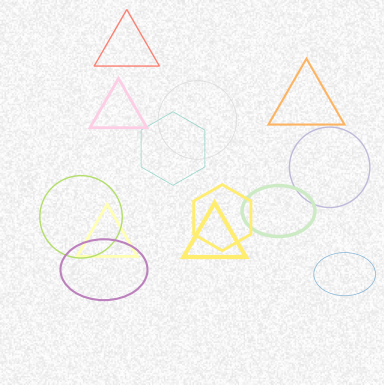[{"shape": "hexagon", "thickness": 0.5, "radius": 0.48, "center": [0.449, 0.614]}, {"shape": "triangle", "thickness": 2, "radius": 0.45, "center": [0.279, 0.379]}, {"shape": "circle", "thickness": 1, "radius": 0.52, "center": [0.856, 0.565]}, {"shape": "triangle", "thickness": 1, "radius": 0.49, "center": [0.329, 0.877]}, {"shape": "oval", "thickness": 0.5, "radius": 0.4, "center": [0.895, 0.288]}, {"shape": "triangle", "thickness": 1.5, "radius": 0.57, "center": [0.796, 0.734]}, {"shape": "circle", "thickness": 1, "radius": 0.54, "center": [0.211, 0.437]}, {"shape": "triangle", "thickness": 2, "radius": 0.43, "center": [0.308, 0.711]}, {"shape": "circle", "thickness": 0.5, "radius": 0.51, "center": [0.513, 0.688]}, {"shape": "oval", "thickness": 1.5, "radius": 0.56, "center": [0.27, 0.299]}, {"shape": "oval", "thickness": 2.5, "radius": 0.47, "center": [0.723, 0.452]}, {"shape": "hexagon", "thickness": 2, "radius": 0.43, "center": [0.577, 0.435]}, {"shape": "triangle", "thickness": 3, "radius": 0.47, "center": [0.558, 0.379]}]